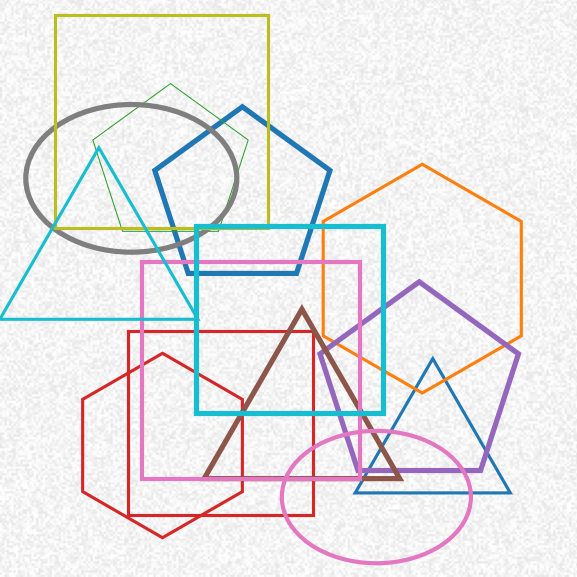[{"shape": "pentagon", "thickness": 2.5, "radius": 0.8, "center": [0.42, 0.655]}, {"shape": "triangle", "thickness": 1.5, "radius": 0.78, "center": [0.749, 0.223]}, {"shape": "hexagon", "thickness": 1.5, "radius": 0.99, "center": [0.731, 0.517]}, {"shape": "pentagon", "thickness": 0.5, "radius": 0.71, "center": [0.295, 0.713]}, {"shape": "square", "thickness": 1.5, "radius": 0.8, "center": [0.382, 0.267]}, {"shape": "hexagon", "thickness": 1.5, "radius": 0.8, "center": [0.281, 0.228]}, {"shape": "pentagon", "thickness": 2.5, "radius": 0.9, "center": [0.726, 0.331]}, {"shape": "triangle", "thickness": 2.5, "radius": 0.98, "center": [0.523, 0.268]}, {"shape": "square", "thickness": 2, "radius": 0.94, "center": [0.435, 0.357]}, {"shape": "oval", "thickness": 2, "radius": 0.82, "center": [0.652, 0.138]}, {"shape": "oval", "thickness": 2.5, "radius": 0.91, "center": [0.227, 0.69]}, {"shape": "square", "thickness": 1.5, "radius": 0.92, "center": [0.28, 0.789]}, {"shape": "triangle", "thickness": 1.5, "radius": 0.99, "center": [0.171, 0.545]}, {"shape": "square", "thickness": 2.5, "radius": 0.81, "center": [0.502, 0.446]}]